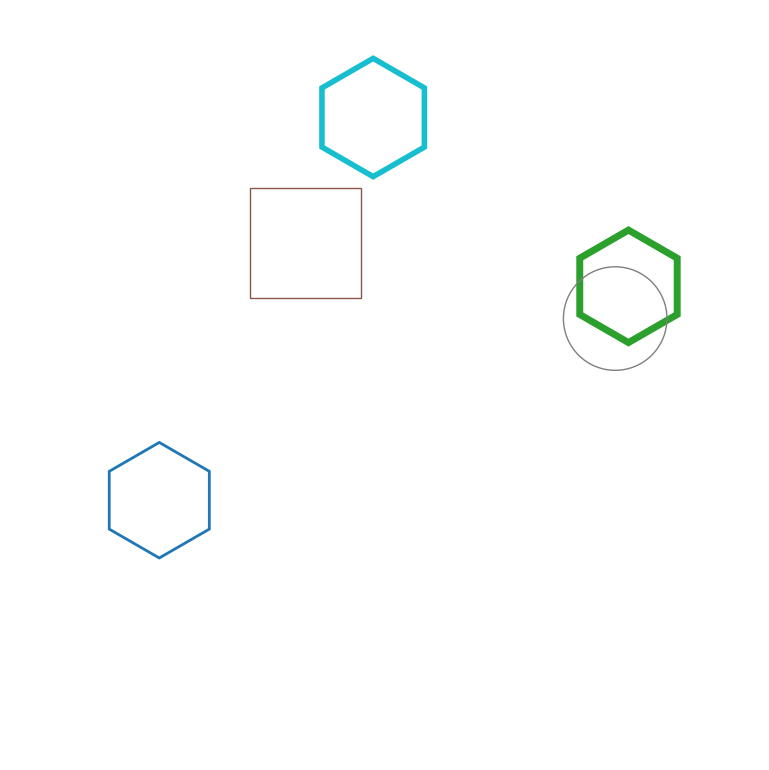[{"shape": "hexagon", "thickness": 1, "radius": 0.38, "center": [0.207, 0.35]}, {"shape": "hexagon", "thickness": 2.5, "radius": 0.37, "center": [0.816, 0.628]}, {"shape": "square", "thickness": 0.5, "radius": 0.36, "center": [0.397, 0.684]}, {"shape": "circle", "thickness": 0.5, "radius": 0.34, "center": [0.799, 0.586]}, {"shape": "hexagon", "thickness": 2, "radius": 0.38, "center": [0.485, 0.847]}]